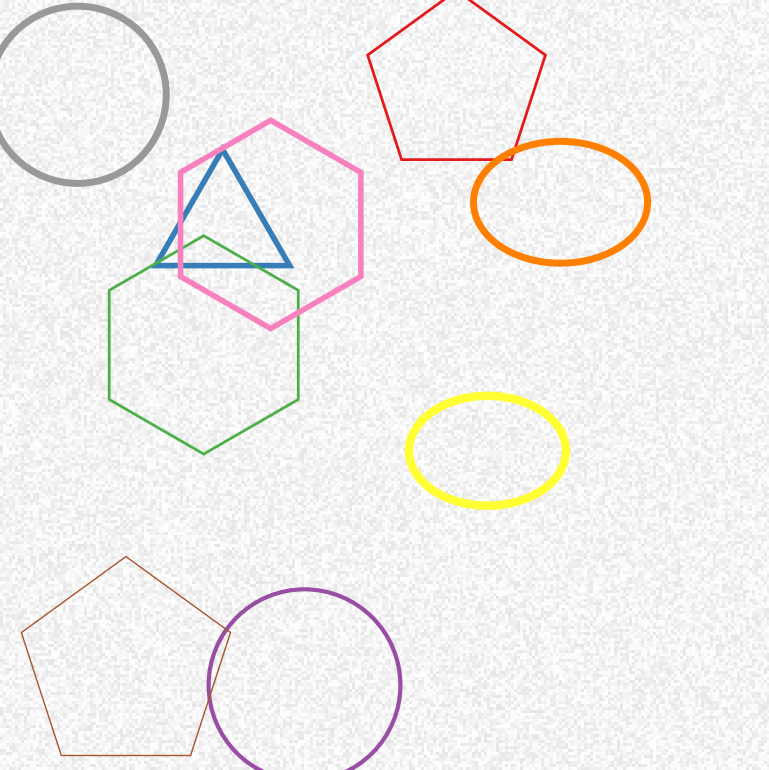[{"shape": "pentagon", "thickness": 1, "radius": 0.61, "center": [0.593, 0.891]}, {"shape": "triangle", "thickness": 2, "radius": 0.5, "center": [0.289, 0.705]}, {"shape": "hexagon", "thickness": 1, "radius": 0.71, "center": [0.265, 0.552]}, {"shape": "circle", "thickness": 1.5, "radius": 0.62, "center": [0.395, 0.11]}, {"shape": "oval", "thickness": 2.5, "radius": 0.57, "center": [0.728, 0.737]}, {"shape": "oval", "thickness": 3, "radius": 0.51, "center": [0.633, 0.415]}, {"shape": "pentagon", "thickness": 0.5, "radius": 0.71, "center": [0.164, 0.134]}, {"shape": "hexagon", "thickness": 2, "radius": 0.68, "center": [0.352, 0.709]}, {"shape": "circle", "thickness": 2.5, "radius": 0.58, "center": [0.101, 0.877]}]